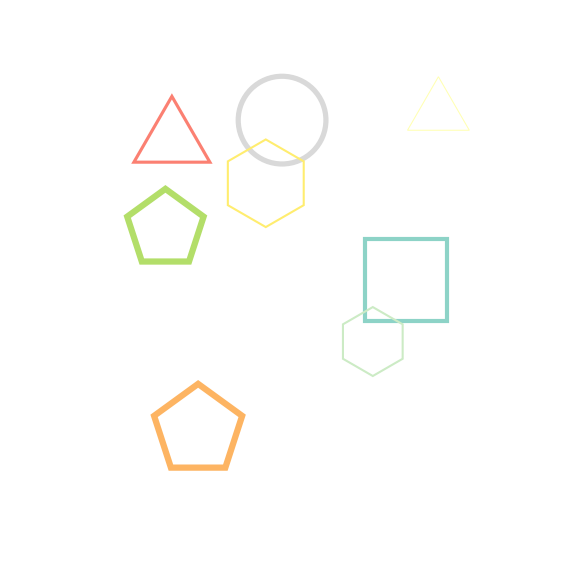[{"shape": "square", "thickness": 2, "radius": 0.35, "center": [0.702, 0.514]}, {"shape": "triangle", "thickness": 0.5, "radius": 0.31, "center": [0.759, 0.804]}, {"shape": "triangle", "thickness": 1.5, "radius": 0.38, "center": [0.298, 0.756]}, {"shape": "pentagon", "thickness": 3, "radius": 0.4, "center": [0.343, 0.254]}, {"shape": "pentagon", "thickness": 3, "radius": 0.35, "center": [0.286, 0.603]}, {"shape": "circle", "thickness": 2.5, "radius": 0.38, "center": [0.488, 0.791]}, {"shape": "hexagon", "thickness": 1, "radius": 0.3, "center": [0.646, 0.408]}, {"shape": "hexagon", "thickness": 1, "radius": 0.38, "center": [0.46, 0.682]}]